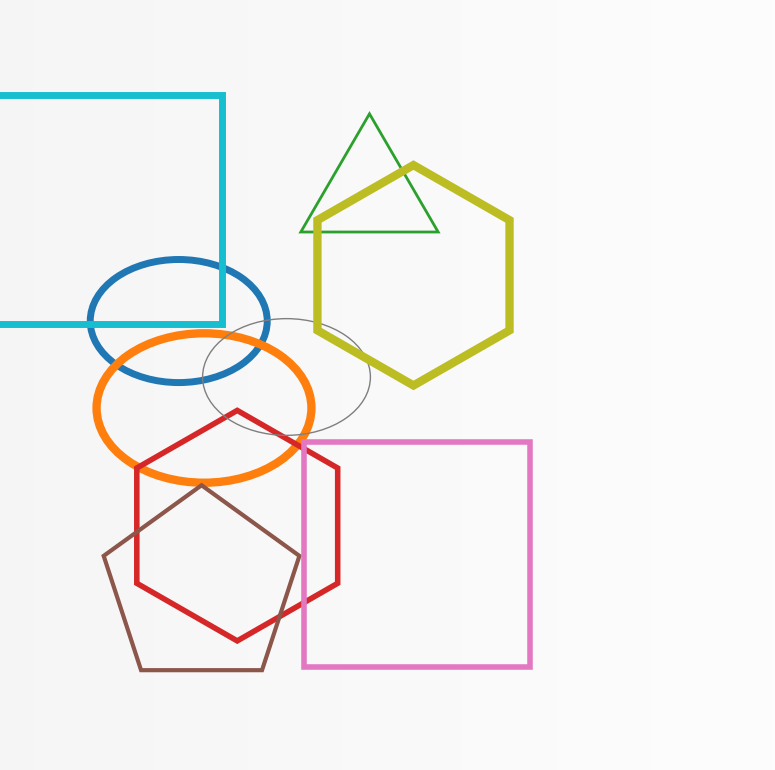[{"shape": "oval", "thickness": 2.5, "radius": 0.57, "center": [0.231, 0.583]}, {"shape": "oval", "thickness": 3, "radius": 0.69, "center": [0.263, 0.47]}, {"shape": "triangle", "thickness": 1, "radius": 0.51, "center": [0.477, 0.75]}, {"shape": "hexagon", "thickness": 2, "radius": 0.75, "center": [0.306, 0.317]}, {"shape": "pentagon", "thickness": 1.5, "radius": 0.66, "center": [0.26, 0.237]}, {"shape": "square", "thickness": 2, "radius": 0.73, "center": [0.538, 0.28]}, {"shape": "oval", "thickness": 0.5, "radius": 0.54, "center": [0.37, 0.51]}, {"shape": "hexagon", "thickness": 3, "radius": 0.72, "center": [0.534, 0.643]}, {"shape": "square", "thickness": 2.5, "radius": 0.74, "center": [0.138, 0.728]}]